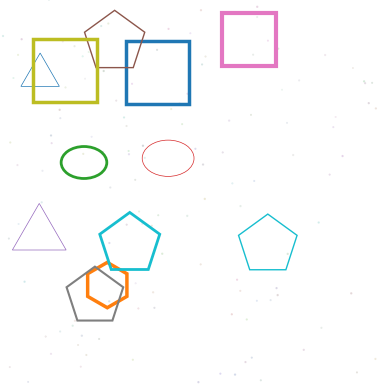[{"shape": "triangle", "thickness": 0.5, "radius": 0.29, "center": [0.104, 0.805]}, {"shape": "square", "thickness": 2.5, "radius": 0.41, "center": [0.409, 0.812]}, {"shape": "hexagon", "thickness": 2.5, "radius": 0.29, "center": [0.279, 0.26]}, {"shape": "oval", "thickness": 2, "radius": 0.3, "center": [0.218, 0.578]}, {"shape": "oval", "thickness": 0.5, "radius": 0.34, "center": [0.437, 0.589]}, {"shape": "triangle", "thickness": 0.5, "radius": 0.4, "center": [0.102, 0.391]}, {"shape": "pentagon", "thickness": 1, "radius": 0.41, "center": [0.298, 0.891]}, {"shape": "square", "thickness": 3, "radius": 0.35, "center": [0.647, 0.898]}, {"shape": "pentagon", "thickness": 1.5, "radius": 0.39, "center": [0.247, 0.23]}, {"shape": "square", "thickness": 2.5, "radius": 0.41, "center": [0.17, 0.817]}, {"shape": "pentagon", "thickness": 2, "radius": 0.41, "center": [0.337, 0.366]}, {"shape": "pentagon", "thickness": 1, "radius": 0.4, "center": [0.696, 0.364]}]